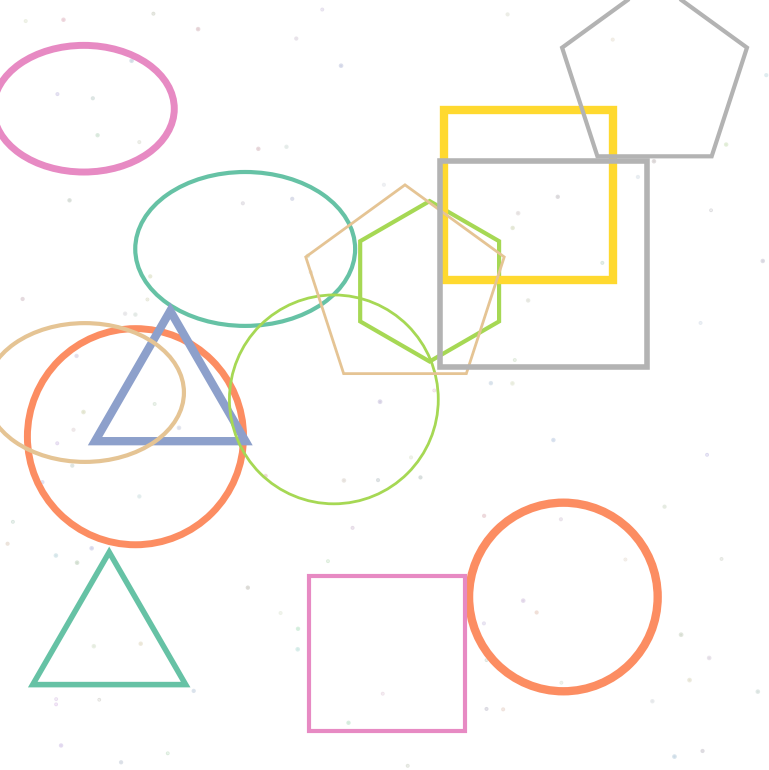[{"shape": "oval", "thickness": 1.5, "radius": 0.71, "center": [0.318, 0.677]}, {"shape": "triangle", "thickness": 2, "radius": 0.57, "center": [0.142, 0.168]}, {"shape": "circle", "thickness": 2.5, "radius": 0.7, "center": [0.176, 0.433]}, {"shape": "circle", "thickness": 3, "radius": 0.61, "center": [0.732, 0.225]}, {"shape": "triangle", "thickness": 3, "radius": 0.56, "center": [0.221, 0.483]}, {"shape": "oval", "thickness": 2.5, "radius": 0.59, "center": [0.109, 0.859]}, {"shape": "square", "thickness": 1.5, "radius": 0.51, "center": [0.503, 0.151]}, {"shape": "circle", "thickness": 1, "radius": 0.68, "center": [0.434, 0.481]}, {"shape": "hexagon", "thickness": 1.5, "radius": 0.52, "center": [0.558, 0.635]}, {"shape": "square", "thickness": 3, "radius": 0.55, "center": [0.686, 0.747]}, {"shape": "oval", "thickness": 1.5, "radius": 0.64, "center": [0.11, 0.49]}, {"shape": "pentagon", "thickness": 1, "radius": 0.68, "center": [0.526, 0.624]}, {"shape": "pentagon", "thickness": 1.5, "radius": 0.63, "center": [0.85, 0.899]}, {"shape": "square", "thickness": 2, "radius": 0.67, "center": [0.706, 0.657]}]